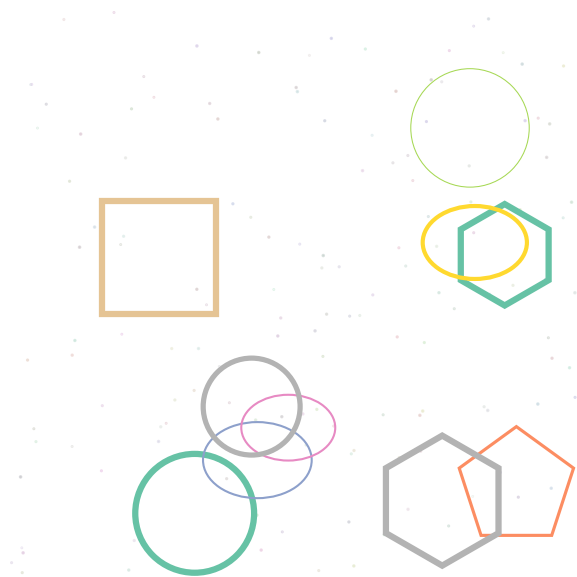[{"shape": "circle", "thickness": 3, "radius": 0.51, "center": [0.337, 0.11]}, {"shape": "hexagon", "thickness": 3, "radius": 0.44, "center": [0.874, 0.558]}, {"shape": "pentagon", "thickness": 1.5, "radius": 0.52, "center": [0.894, 0.156]}, {"shape": "oval", "thickness": 1, "radius": 0.47, "center": [0.446, 0.202]}, {"shape": "oval", "thickness": 1, "radius": 0.41, "center": [0.499, 0.259]}, {"shape": "circle", "thickness": 0.5, "radius": 0.51, "center": [0.814, 0.778]}, {"shape": "oval", "thickness": 2, "radius": 0.45, "center": [0.822, 0.579]}, {"shape": "square", "thickness": 3, "radius": 0.49, "center": [0.275, 0.553]}, {"shape": "hexagon", "thickness": 3, "radius": 0.56, "center": [0.766, 0.132]}, {"shape": "circle", "thickness": 2.5, "radius": 0.42, "center": [0.436, 0.295]}]